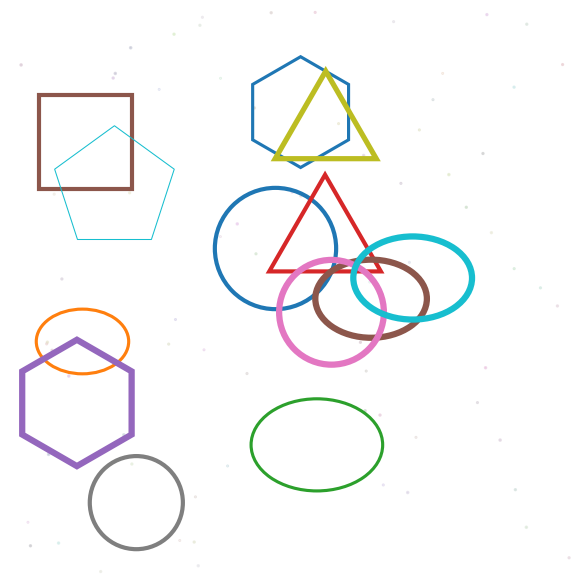[{"shape": "hexagon", "thickness": 1.5, "radius": 0.48, "center": [0.521, 0.805]}, {"shape": "circle", "thickness": 2, "radius": 0.53, "center": [0.477, 0.569]}, {"shape": "oval", "thickness": 1.5, "radius": 0.4, "center": [0.143, 0.408]}, {"shape": "oval", "thickness": 1.5, "radius": 0.57, "center": [0.549, 0.229]}, {"shape": "triangle", "thickness": 2, "radius": 0.56, "center": [0.563, 0.585]}, {"shape": "hexagon", "thickness": 3, "radius": 0.55, "center": [0.133, 0.301]}, {"shape": "square", "thickness": 2, "radius": 0.4, "center": [0.147, 0.753]}, {"shape": "oval", "thickness": 3, "radius": 0.48, "center": [0.643, 0.482]}, {"shape": "circle", "thickness": 3, "radius": 0.45, "center": [0.574, 0.458]}, {"shape": "circle", "thickness": 2, "radius": 0.4, "center": [0.236, 0.129]}, {"shape": "triangle", "thickness": 2.5, "radius": 0.51, "center": [0.564, 0.775]}, {"shape": "oval", "thickness": 3, "radius": 0.51, "center": [0.715, 0.518]}, {"shape": "pentagon", "thickness": 0.5, "radius": 0.54, "center": [0.198, 0.673]}]